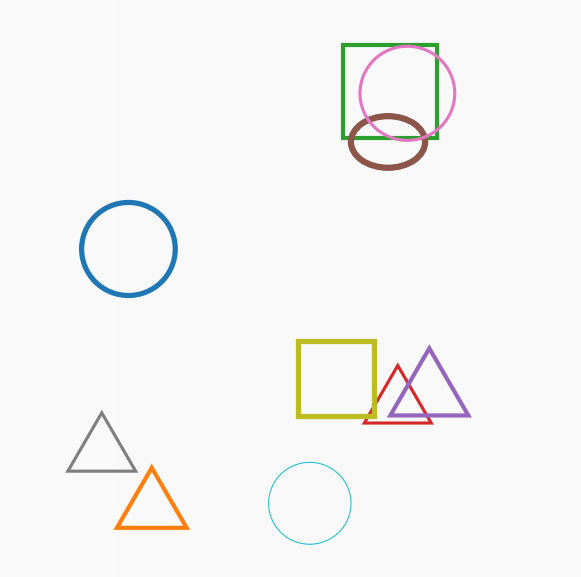[{"shape": "circle", "thickness": 2.5, "radius": 0.4, "center": [0.221, 0.568]}, {"shape": "triangle", "thickness": 2, "radius": 0.35, "center": [0.261, 0.12]}, {"shape": "square", "thickness": 2, "radius": 0.4, "center": [0.67, 0.841]}, {"shape": "triangle", "thickness": 1.5, "radius": 0.33, "center": [0.684, 0.3]}, {"shape": "triangle", "thickness": 2, "radius": 0.39, "center": [0.739, 0.318]}, {"shape": "oval", "thickness": 3, "radius": 0.32, "center": [0.668, 0.753]}, {"shape": "circle", "thickness": 1.5, "radius": 0.41, "center": [0.701, 0.838]}, {"shape": "triangle", "thickness": 1.5, "radius": 0.34, "center": [0.175, 0.217]}, {"shape": "square", "thickness": 2.5, "radius": 0.33, "center": [0.578, 0.344]}, {"shape": "circle", "thickness": 0.5, "radius": 0.35, "center": [0.533, 0.128]}]